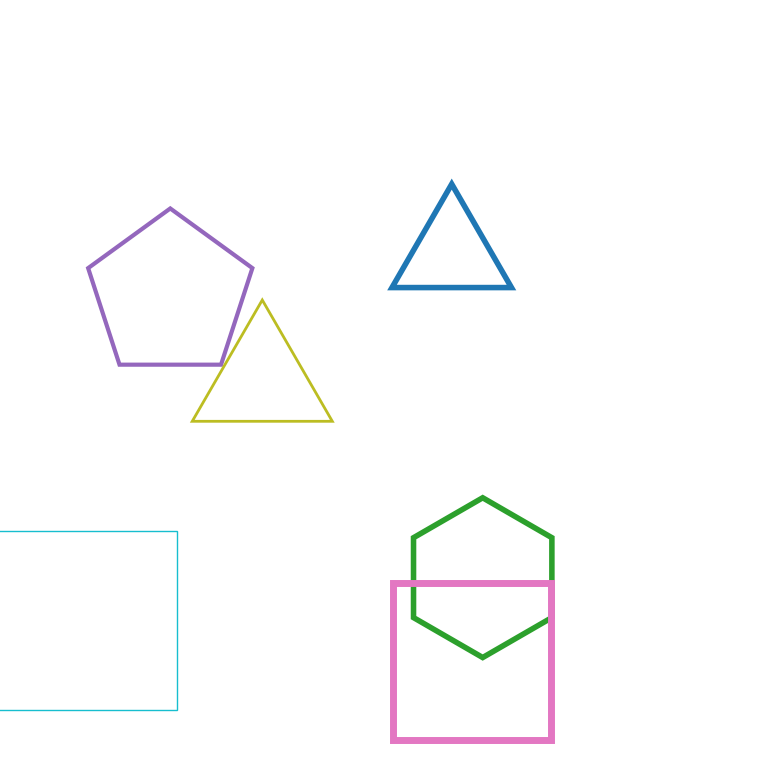[{"shape": "triangle", "thickness": 2, "radius": 0.45, "center": [0.587, 0.671]}, {"shape": "hexagon", "thickness": 2, "radius": 0.52, "center": [0.627, 0.25]}, {"shape": "pentagon", "thickness": 1.5, "radius": 0.56, "center": [0.221, 0.617]}, {"shape": "square", "thickness": 2.5, "radius": 0.51, "center": [0.613, 0.141]}, {"shape": "triangle", "thickness": 1, "radius": 0.53, "center": [0.341, 0.505]}, {"shape": "square", "thickness": 0.5, "radius": 0.58, "center": [0.114, 0.194]}]